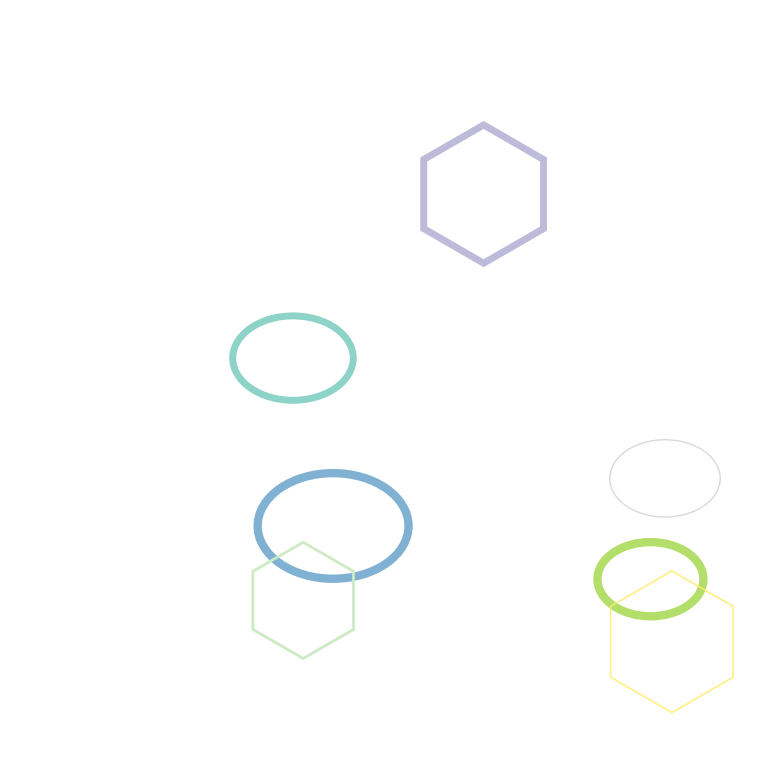[{"shape": "oval", "thickness": 2.5, "radius": 0.39, "center": [0.381, 0.535]}, {"shape": "hexagon", "thickness": 2.5, "radius": 0.45, "center": [0.628, 0.748]}, {"shape": "oval", "thickness": 3, "radius": 0.49, "center": [0.433, 0.317]}, {"shape": "oval", "thickness": 3, "radius": 0.34, "center": [0.845, 0.248]}, {"shape": "oval", "thickness": 0.5, "radius": 0.36, "center": [0.864, 0.379]}, {"shape": "hexagon", "thickness": 1, "radius": 0.38, "center": [0.394, 0.22]}, {"shape": "hexagon", "thickness": 0.5, "radius": 0.46, "center": [0.873, 0.167]}]